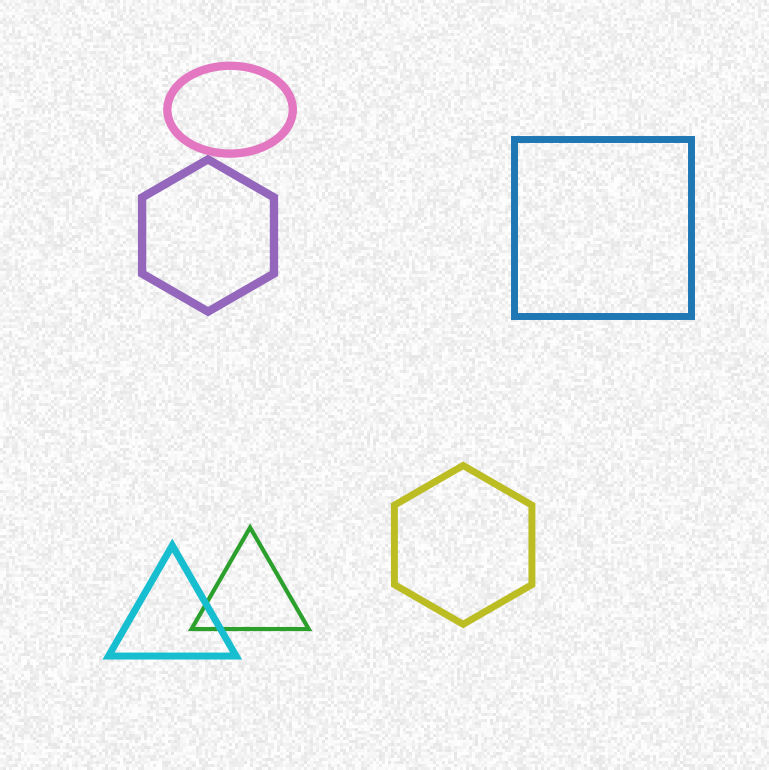[{"shape": "square", "thickness": 2.5, "radius": 0.57, "center": [0.783, 0.705]}, {"shape": "triangle", "thickness": 1.5, "radius": 0.44, "center": [0.325, 0.227]}, {"shape": "hexagon", "thickness": 3, "radius": 0.49, "center": [0.27, 0.694]}, {"shape": "oval", "thickness": 3, "radius": 0.41, "center": [0.299, 0.858]}, {"shape": "hexagon", "thickness": 2.5, "radius": 0.52, "center": [0.601, 0.292]}, {"shape": "triangle", "thickness": 2.5, "radius": 0.48, "center": [0.224, 0.196]}]